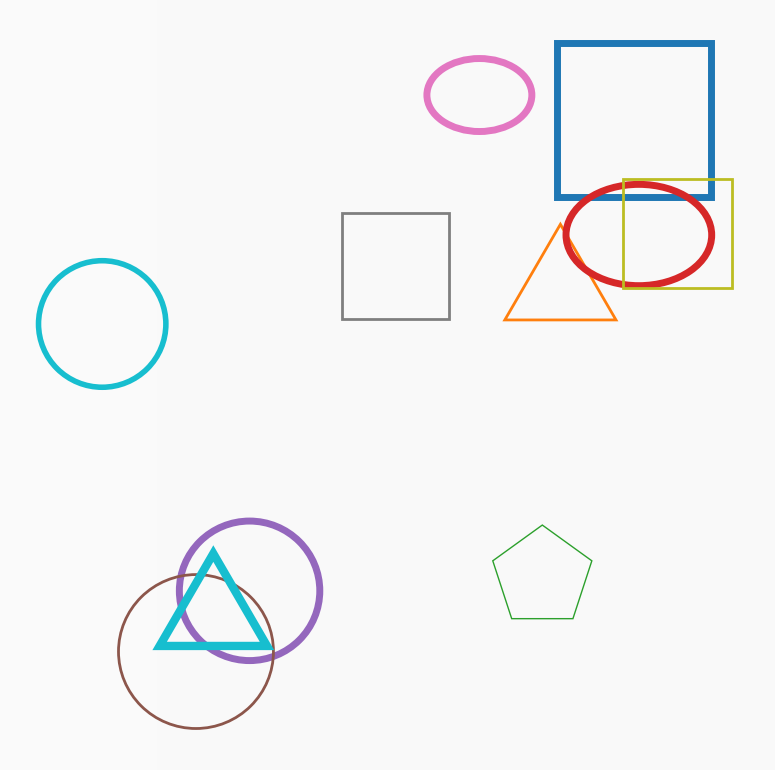[{"shape": "square", "thickness": 2.5, "radius": 0.5, "center": [0.818, 0.844]}, {"shape": "triangle", "thickness": 1, "radius": 0.41, "center": [0.723, 0.626]}, {"shape": "pentagon", "thickness": 0.5, "radius": 0.34, "center": [0.7, 0.251]}, {"shape": "oval", "thickness": 2.5, "radius": 0.47, "center": [0.824, 0.695]}, {"shape": "circle", "thickness": 2.5, "radius": 0.45, "center": [0.322, 0.233]}, {"shape": "circle", "thickness": 1, "radius": 0.5, "center": [0.253, 0.154]}, {"shape": "oval", "thickness": 2.5, "radius": 0.34, "center": [0.619, 0.877]}, {"shape": "square", "thickness": 1, "radius": 0.34, "center": [0.51, 0.654]}, {"shape": "square", "thickness": 1, "radius": 0.35, "center": [0.874, 0.697]}, {"shape": "triangle", "thickness": 3, "radius": 0.4, "center": [0.275, 0.201]}, {"shape": "circle", "thickness": 2, "radius": 0.41, "center": [0.132, 0.579]}]